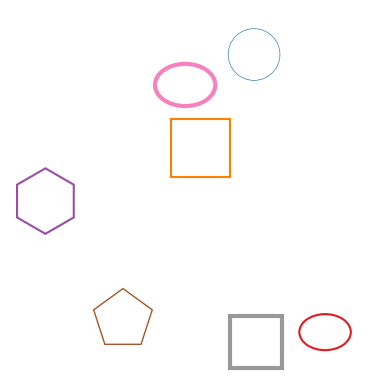[{"shape": "oval", "thickness": 1.5, "radius": 0.33, "center": [0.844, 0.137]}, {"shape": "circle", "thickness": 0.5, "radius": 0.34, "center": [0.66, 0.858]}, {"shape": "hexagon", "thickness": 1.5, "radius": 0.43, "center": [0.118, 0.478]}, {"shape": "square", "thickness": 1.5, "radius": 0.38, "center": [0.521, 0.616]}, {"shape": "pentagon", "thickness": 1, "radius": 0.4, "center": [0.319, 0.17]}, {"shape": "oval", "thickness": 3, "radius": 0.39, "center": [0.481, 0.779]}, {"shape": "square", "thickness": 3, "radius": 0.34, "center": [0.665, 0.111]}]